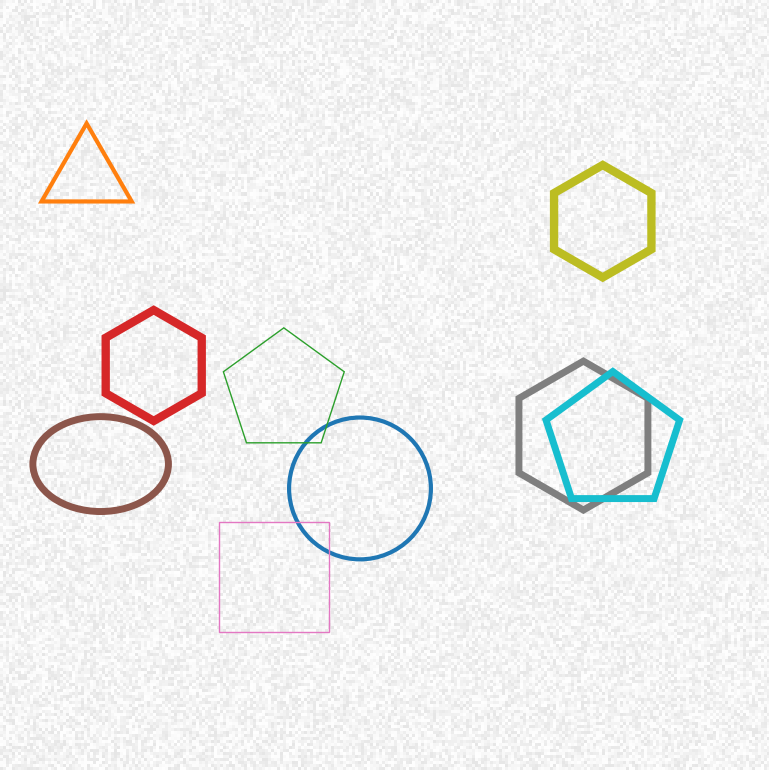[{"shape": "circle", "thickness": 1.5, "radius": 0.46, "center": [0.468, 0.366]}, {"shape": "triangle", "thickness": 1.5, "radius": 0.34, "center": [0.112, 0.772]}, {"shape": "pentagon", "thickness": 0.5, "radius": 0.41, "center": [0.369, 0.492]}, {"shape": "hexagon", "thickness": 3, "radius": 0.36, "center": [0.2, 0.525]}, {"shape": "oval", "thickness": 2.5, "radius": 0.44, "center": [0.131, 0.397]}, {"shape": "square", "thickness": 0.5, "radius": 0.36, "center": [0.356, 0.251]}, {"shape": "hexagon", "thickness": 2.5, "radius": 0.48, "center": [0.758, 0.434]}, {"shape": "hexagon", "thickness": 3, "radius": 0.36, "center": [0.783, 0.713]}, {"shape": "pentagon", "thickness": 2.5, "radius": 0.46, "center": [0.796, 0.426]}]